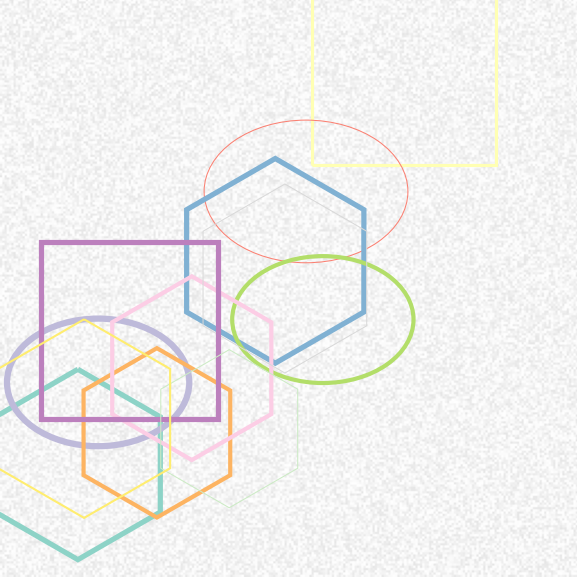[{"shape": "hexagon", "thickness": 2.5, "radius": 0.82, "center": [0.135, 0.195]}, {"shape": "square", "thickness": 1.5, "radius": 0.8, "center": [0.699, 0.872]}, {"shape": "oval", "thickness": 3, "radius": 0.79, "center": [0.17, 0.337]}, {"shape": "oval", "thickness": 0.5, "radius": 0.88, "center": [0.53, 0.668]}, {"shape": "hexagon", "thickness": 2.5, "radius": 0.89, "center": [0.477, 0.547]}, {"shape": "hexagon", "thickness": 2, "radius": 0.73, "center": [0.272, 0.25]}, {"shape": "oval", "thickness": 2, "radius": 0.78, "center": [0.559, 0.446]}, {"shape": "hexagon", "thickness": 2, "radius": 0.8, "center": [0.332, 0.362]}, {"shape": "hexagon", "thickness": 0.5, "radius": 0.82, "center": [0.493, 0.517]}, {"shape": "square", "thickness": 2.5, "radius": 0.76, "center": [0.224, 0.427]}, {"shape": "hexagon", "thickness": 0.5, "radius": 0.68, "center": [0.397, 0.257]}, {"shape": "hexagon", "thickness": 1, "radius": 0.86, "center": [0.146, 0.274]}]